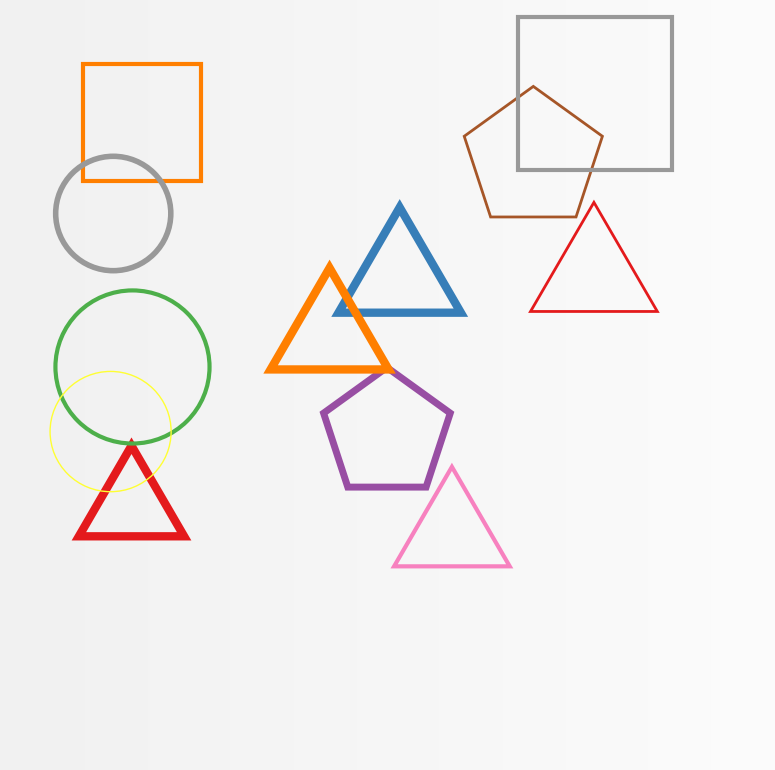[{"shape": "triangle", "thickness": 3, "radius": 0.39, "center": [0.17, 0.343]}, {"shape": "triangle", "thickness": 1, "radius": 0.47, "center": [0.766, 0.643]}, {"shape": "triangle", "thickness": 3, "radius": 0.46, "center": [0.516, 0.639]}, {"shape": "circle", "thickness": 1.5, "radius": 0.5, "center": [0.171, 0.523]}, {"shape": "pentagon", "thickness": 2.5, "radius": 0.43, "center": [0.499, 0.437]}, {"shape": "triangle", "thickness": 3, "radius": 0.44, "center": [0.425, 0.564]}, {"shape": "square", "thickness": 1.5, "radius": 0.38, "center": [0.183, 0.841]}, {"shape": "circle", "thickness": 0.5, "radius": 0.39, "center": [0.143, 0.44]}, {"shape": "pentagon", "thickness": 1, "radius": 0.47, "center": [0.688, 0.794]}, {"shape": "triangle", "thickness": 1.5, "radius": 0.43, "center": [0.583, 0.308]}, {"shape": "square", "thickness": 1.5, "radius": 0.5, "center": [0.768, 0.878]}, {"shape": "circle", "thickness": 2, "radius": 0.37, "center": [0.146, 0.723]}]